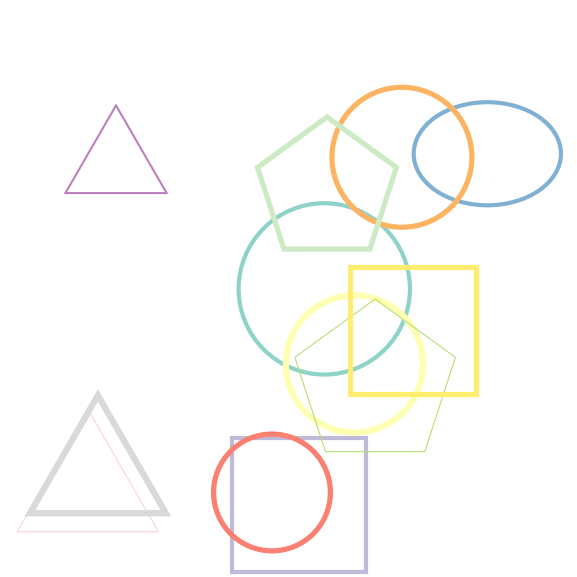[{"shape": "circle", "thickness": 2, "radius": 0.74, "center": [0.562, 0.499]}, {"shape": "circle", "thickness": 3, "radius": 0.59, "center": [0.614, 0.369]}, {"shape": "square", "thickness": 2, "radius": 0.58, "center": [0.518, 0.125]}, {"shape": "circle", "thickness": 2.5, "radius": 0.51, "center": [0.471, 0.146]}, {"shape": "oval", "thickness": 2, "radius": 0.64, "center": [0.844, 0.733]}, {"shape": "circle", "thickness": 2.5, "radius": 0.61, "center": [0.696, 0.727]}, {"shape": "pentagon", "thickness": 0.5, "radius": 0.73, "center": [0.65, 0.335]}, {"shape": "triangle", "thickness": 0.5, "radius": 0.71, "center": [0.152, 0.149]}, {"shape": "triangle", "thickness": 3, "radius": 0.68, "center": [0.17, 0.178]}, {"shape": "triangle", "thickness": 1, "radius": 0.51, "center": [0.201, 0.715]}, {"shape": "pentagon", "thickness": 2.5, "radius": 0.63, "center": [0.566, 0.67]}, {"shape": "square", "thickness": 2.5, "radius": 0.55, "center": [0.715, 0.427]}]